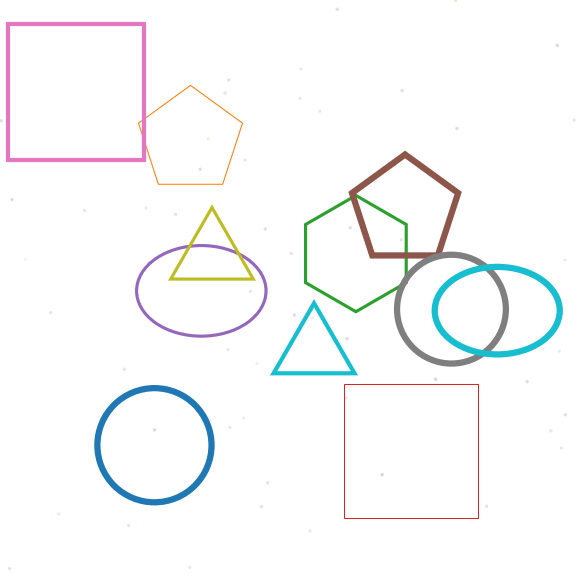[{"shape": "circle", "thickness": 3, "radius": 0.49, "center": [0.267, 0.228]}, {"shape": "pentagon", "thickness": 0.5, "radius": 0.47, "center": [0.33, 0.757]}, {"shape": "hexagon", "thickness": 1.5, "radius": 0.5, "center": [0.616, 0.56]}, {"shape": "square", "thickness": 0.5, "radius": 0.58, "center": [0.711, 0.218]}, {"shape": "oval", "thickness": 1.5, "radius": 0.56, "center": [0.349, 0.495]}, {"shape": "pentagon", "thickness": 3, "radius": 0.48, "center": [0.701, 0.635]}, {"shape": "square", "thickness": 2, "radius": 0.59, "center": [0.132, 0.84]}, {"shape": "circle", "thickness": 3, "radius": 0.47, "center": [0.782, 0.464]}, {"shape": "triangle", "thickness": 1.5, "radius": 0.41, "center": [0.367, 0.557]}, {"shape": "triangle", "thickness": 2, "radius": 0.4, "center": [0.544, 0.393]}, {"shape": "oval", "thickness": 3, "radius": 0.54, "center": [0.861, 0.461]}]